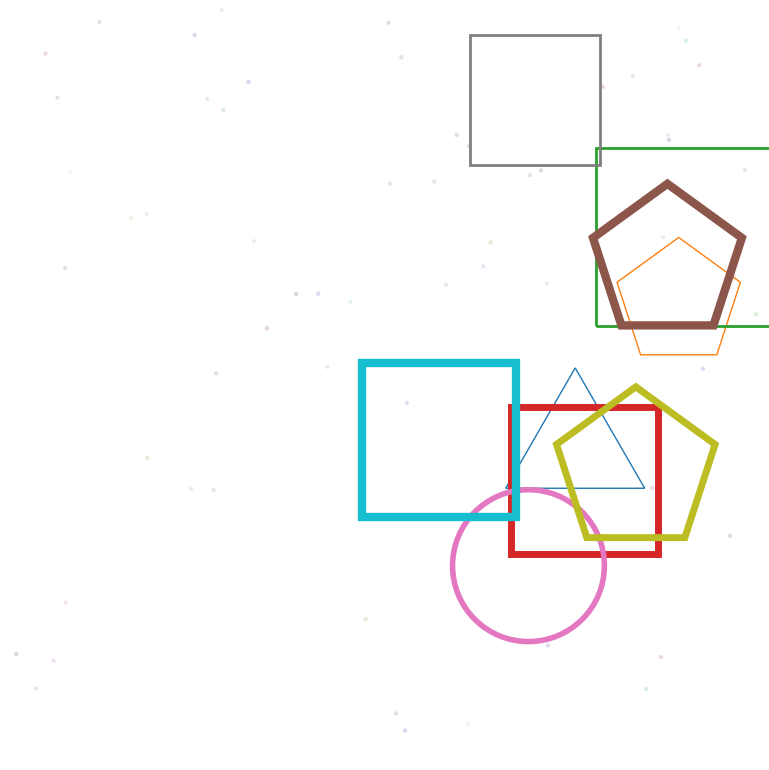[{"shape": "triangle", "thickness": 0.5, "radius": 0.52, "center": [0.747, 0.418]}, {"shape": "pentagon", "thickness": 0.5, "radius": 0.42, "center": [0.881, 0.607]}, {"shape": "square", "thickness": 1, "radius": 0.58, "center": [0.889, 0.692]}, {"shape": "square", "thickness": 2.5, "radius": 0.48, "center": [0.759, 0.376]}, {"shape": "pentagon", "thickness": 3, "radius": 0.51, "center": [0.867, 0.66]}, {"shape": "circle", "thickness": 2, "radius": 0.49, "center": [0.686, 0.265]}, {"shape": "square", "thickness": 1, "radius": 0.42, "center": [0.695, 0.87]}, {"shape": "pentagon", "thickness": 2.5, "radius": 0.54, "center": [0.826, 0.389]}, {"shape": "square", "thickness": 3, "radius": 0.5, "center": [0.57, 0.429]}]